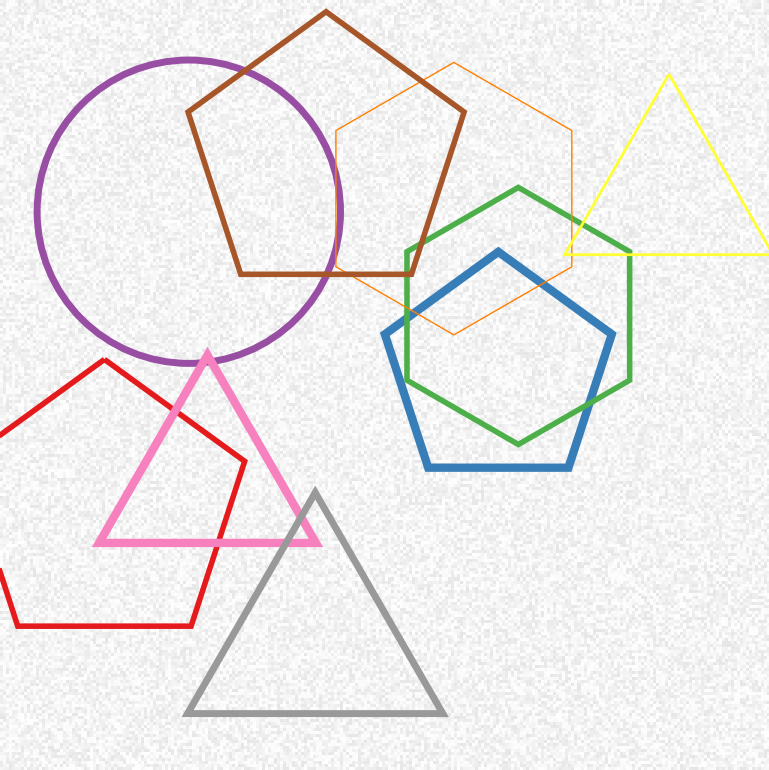[{"shape": "pentagon", "thickness": 2, "radius": 0.96, "center": [0.136, 0.342]}, {"shape": "pentagon", "thickness": 3, "radius": 0.77, "center": [0.647, 0.518]}, {"shape": "hexagon", "thickness": 2, "radius": 0.83, "center": [0.673, 0.59]}, {"shape": "circle", "thickness": 2.5, "radius": 0.98, "center": [0.245, 0.725]}, {"shape": "hexagon", "thickness": 0.5, "radius": 0.88, "center": [0.589, 0.742]}, {"shape": "triangle", "thickness": 1, "radius": 0.78, "center": [0.869, 0.747]}, {"shape": "pentagon", "thickness": 2, "radius": 0.94, "center": [0.424, 0.796]}, {"shape": "triangle", "thickness": 3, "radius": 0.81, "center": [0.269, 0.376]}, {"shape": "triangle", "thickness": 2.5, "radius": 0.96, "center": [0.409, 0.169]}]